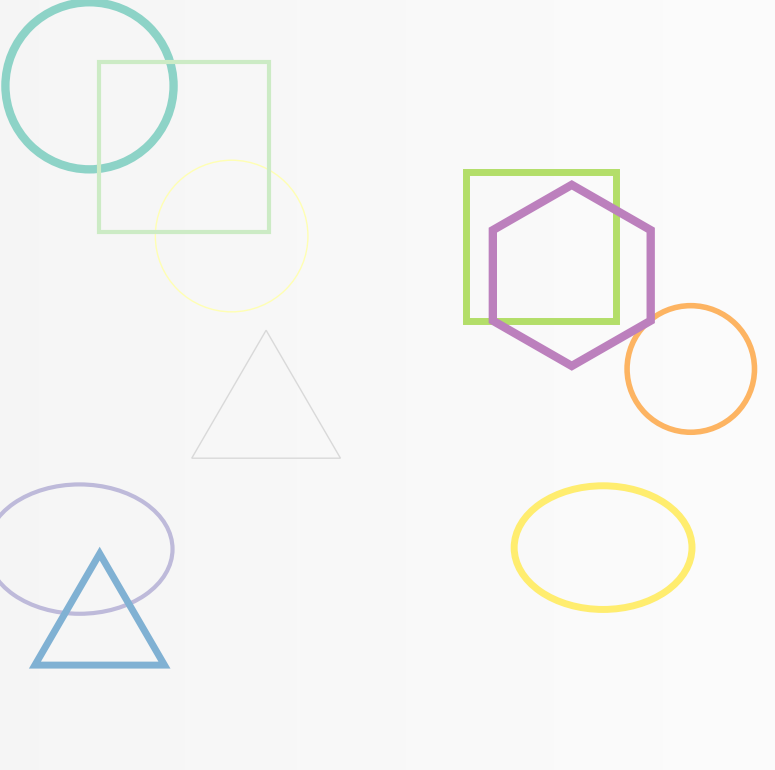[{"shape": "circle", "thickness": 3, "radius": 0.54, "center": [0.115, 0.889]}, {"shape": "circle", "thickness": 0.5, "radius": 0.49, "center": [0.299, 0.693]}, {"shape": "oval", "thickness": 1.5, "radius": 0.6, "center": [0.103, 0.287]}, {"shape": "triangle", "thickness": 2.5, "radius": 0.48, "center": [0.129, 0.184]}, {"shape": "circle", "thickness": 2, "radius": 0.41, "center": [0.891, 0.521]}, {"shape": "square", "thickness": 2.5, "radius": 0.48, "center": [0.699, 0.68]}, {"shape": "triangle", "thickness": 0.5, "radius": 0.55, "center": [0.343, 0.46]}, {"shape": "hexagon", "thickness": 3, "radius": 0.59, "center": [0.738, 0.642]}, {"shape": "square", "thickness": 1.5, "radius": 0.55, "center": [0.237, 0.809]}, {"shape": "oval", "thickness": 2.5, "radius": 0.57, "center": [0.778, 0.289]}]